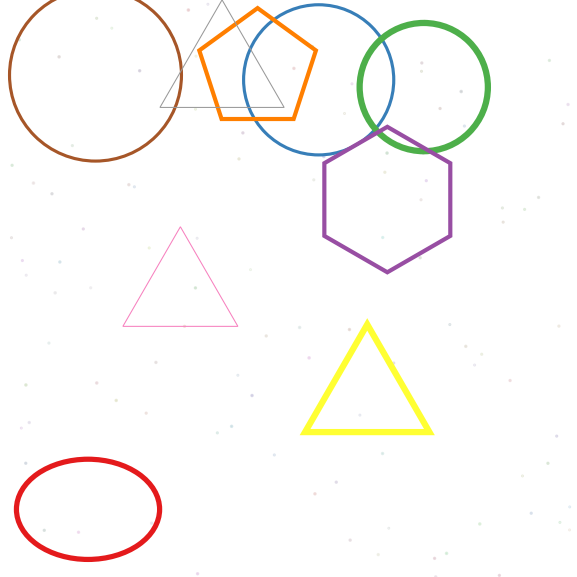[{"shape": "oval", "thickness": 2.5, "radius": 0.62, "center": [0.152, 0.117]}, {"shape": "circle", "thickness": 1.5, "radius": 0.65, "center": [0.552, 0.861]}, {"shape": "circle", "thickness": 3, "radius": 0.56, "center": [0.734, 0.848]}, {"shape": "hexagon", "thickness": 2, "radius": 0.63, "center": [0.671, 0.654]}, {"shape": "pentagon", "thickness": 2, "radius": 0.53, "center": [0.446, 0.879]}, {"shape": "triangle", "thickness": 3, "radius": 0.62, "center": [0.636, 0.313]}, {"shape": "circle", "thickness": 1.5, "radius": 0.74, "center": [0.165, 0.869]}, {"shape": "triangle", "thickness": 0.5, "radius": 0.57, "center": [0.312, 0.492]}, {"shape": "triangle", "thickness": 0.5, "radius": 0.62, "center": [0.385, 0.875]}]